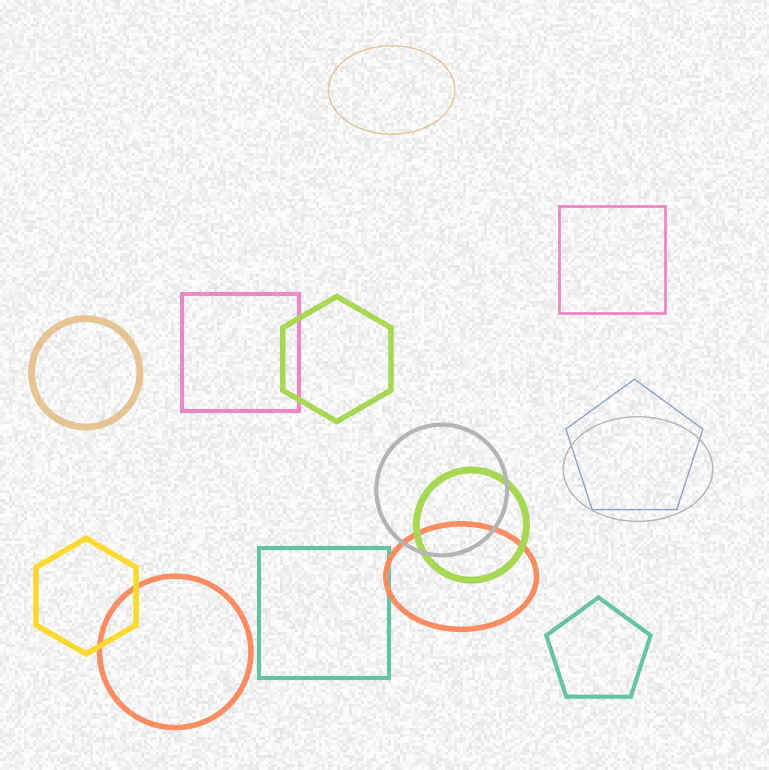[{"shape": "square", "thickness": 1.5, "radius": 0.42, "center": [0.421, 0.204]}, {"shape": "pentagon", "thickness": 1.5, "radius": 0.36, "center": [0.777, 0.153]}, {"shape": "circle", "thickness": 2, "radius": 0.49, "center": [0.228, 0.153]}, {"shape": "oval", "thickness": 2, "radius": 0.49, "center": [0.599, 0.251]}, {"shape": "pentagon", "thickness": 0.5, "radius": 0.47, "center": [0.824, 0.414]}, {"shape": "square", "thickness": 1, "radius": 0.35, "center": [0.795, 0.663]}, {"shape": "square", "thickness": 1.5, "radius": 0.38, "center": [0.312, 0.543]}, {"shape": "hexagon", "thickness": 2, "radius": 0.41, "center": [0.437, 0.534]}, {"shape": "circle", "thickness": 2.5, "radius": 0.36, "center": [0.612, 0.318]}, {"shape": "hexagon", "thickness": 2, "radius": 0.38, "center": [0.112, 0.226]}, {"shape": "circle", "thickness": 2.5, "radius": 0.35, "center": [0.111, 0.516]}, {"shape": "oval", "thickness": 0.5, "radius": 0.41, "center": [0.509, 0.883]}, {"shape": "circle", "thickness": 1.5, "radius": 0.42, "center": [0.574, 0.364]}, {"shape": "oval", "thickness": 0.5, "radius": 0.49, "center": [0.829, 0.391]}]